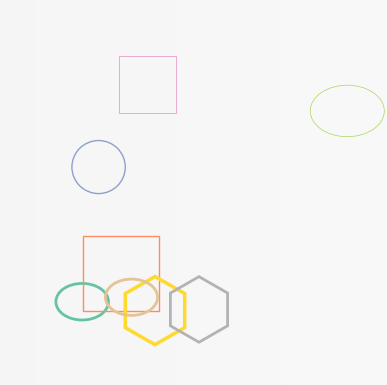[{"shape": "oval", "thickness": 2, "radius": 0.34, "center": [0.212, 0.216]}, {"shape": "square", "thickness": 1, "radius": 0.49, "center": [0.313, 0.29]}, {"shape": "circle", "thickness": 1, "radius": 0.34, "center": [0.254, 0.566]}, {"shape": "square", "thickness": 0.5, "radius": 0.37, "center": [0.38, 0.78]}, {"shape": "oval", "thickness": 0.5, "radius": 0.48, "center": [0.896, 0.712]}, {"shape": "hexagon", "thickness": 2.5, "radius": 0.44, "center": [0.4, 0.193]}, {"shape": "oval", "thickness": 2, "radius": 0.34, "center": [0.339, 0.228]}, {"shape": "hexagon", "thickness": 2, "radius": 0.43, "center": [0.514, 0.196]}]